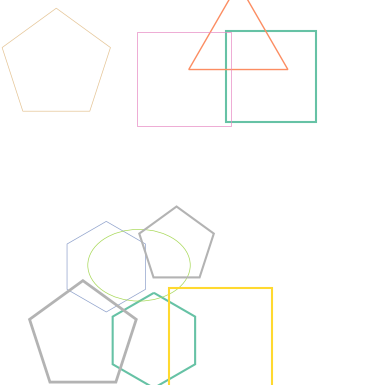[{"shape": "hexagon", "thickness": 1.5, "radius": 0.62, "center": [0.4, 0.116]}, {"shape": "square", "thickness": 1.5, "radius": 0.59, "center": [0.704, 0.801]}, {"shape": "triangle", "thickness": 1, "radius": 0.74, "center": [0.619, 0.894]}, {"shape": "hexagon", "thickness": 0.5, "radius": 0.59, "center": [0.276, 0.307]}, {"shape": "square", "thickness": 0.5, "radius": 0.61, "center": [0.477, 0.795]}, {"shape": "oval", "thickness": 0.5, "radius": 0.67, "center": [0.361, 0.311]}, {"shape": "square", "thickness": 1.5, "radius": 0.67, "center": [0.572, 0.118]}, {"shape": "pentagon", "thickness": 0.5, "radius": 0.74, "center": [0.146, 0.831]}, {"shape": "pentagon", "thickness": 2, "radius": 0.73, "center": [0.215, 0.125]}, {"shape": "pentagon", "thickness": 1.5, "radius": 0.51, "center": [0.459, 0.362]}]